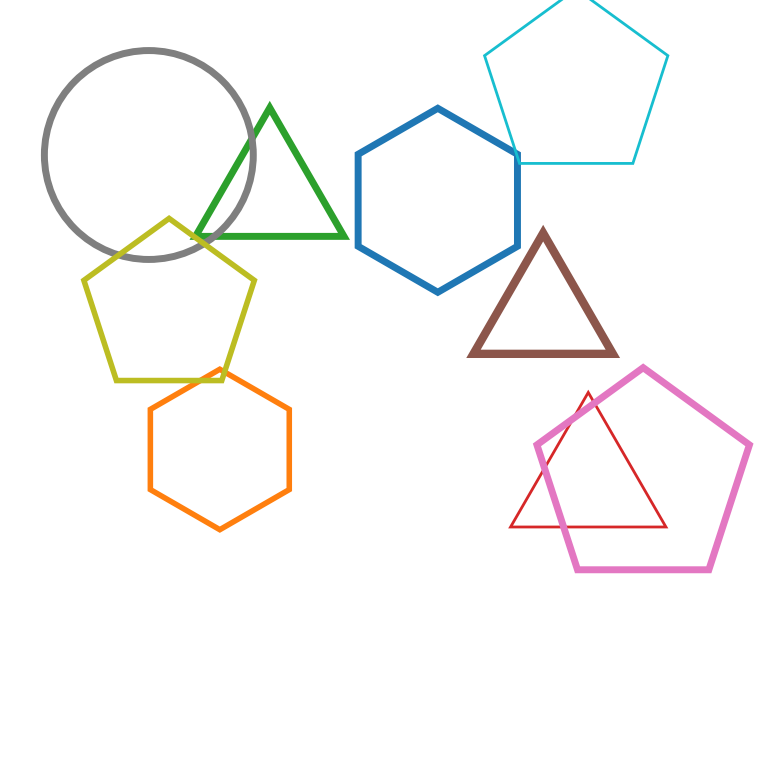[{"shape": "hexagon", "thickness": 2.5, "radius": 0.6, "center": [0.569, 0.74]}, {"shape": "hexagon", "thickness": 2, "radius": 0.52, "center": [0.285, 0.416]}, {"shape": "triangle", "thickness": 2.5, "radius": 0.56, "center": [0.35, 0.749]}, {"shape": "triangle", "thickness": 1, "radius": 0.58, "center": [0.764, 0.374]}, {"shape": "triangle", "thickness": 3, "radius": 0.52, "center": [0.705, 0.593]}, {"shape": "pentagon", "thickness": 2.5, "radius": 0.73, "center": [0.835, 0.377]}, {"shape": "circle", "thickness": 2.5, "radius": 0.68, "center": [0.193, 0.799]}, {"shape": "pentagon", "thickness": 2, "radius": 0.58, "center": [0.22, 0.6]}, {"shape": "pentagon", "thickness": 1, "radius": 0.63, "center": [0.748, 0.889]}]